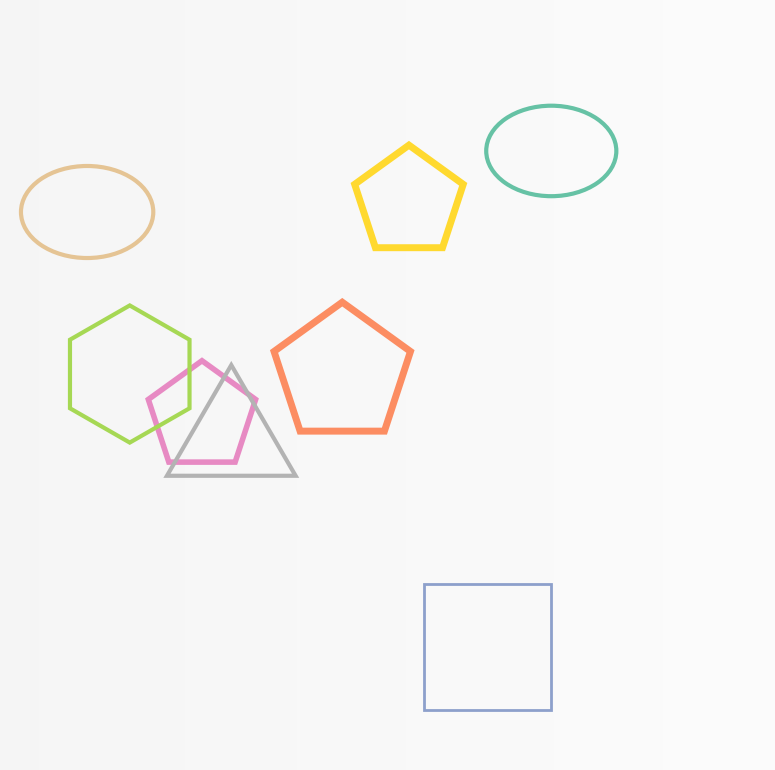[{"shape": "oval", "thickness": 1.5, "radius": 0.42, "center": [0.711, 0.804]}, {"shape": "pentagon", "thickness": 2.5, "radius": 0.46, "center": [0.442, 0.515]}, {"shape": "square", "thickness": 1, "radius": 0.41, "center": [0.629, 0.16]}, {"shape": "pentagon", "thickness": 2, "radius": 0.36, "center": [0.261, 0.459]}, {"shape": "hexagon", "thickness": 1.5, "radius": 0.45, "center": [0.167, 0.514]}, {"shape": "pentagon", "thickness": 2.5, "radius": 0.37, "center": [0.528, 0.738]}, {"shape": "oval", "thickness": 1.5, "radius": 0.43, "center": [0.112, 0.725]}, {"shape": "triangle", "thickness": 1.5, "radius": 0.48, "center": [0.298, 0.43]}]